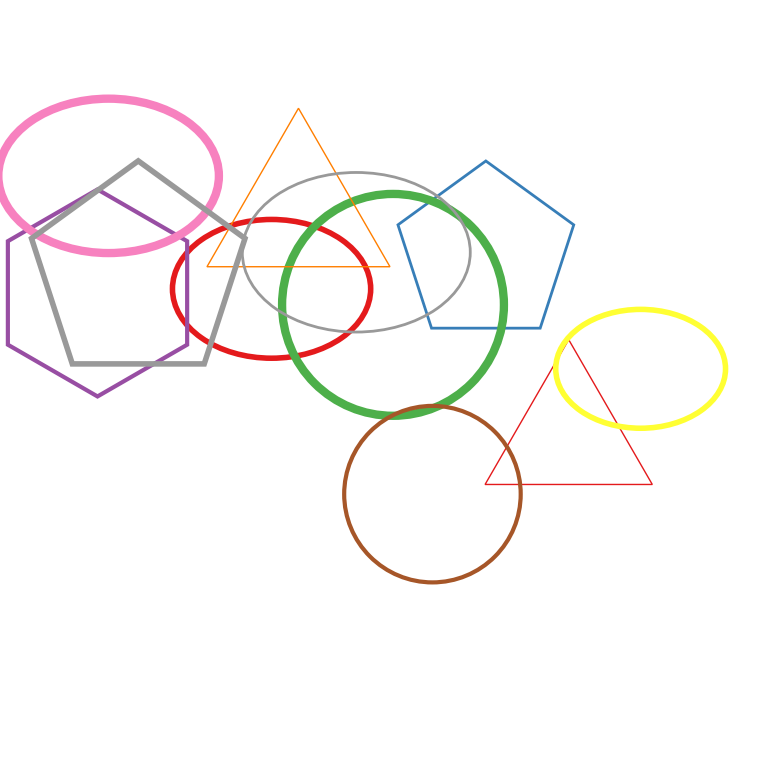[{"shape": "oval", "thickness": 2, "radius": 0.64, "center": [0.353, 0.625]}, {"shape": "triangle", "thickness": 0.5, "radius": 0.63, "center": [0.739, 0.434]}, {"shape": "pentagon", "thickness": 1, "radius": 0.6, "center": [0.631, 0.671]}, {"shape": "circle", "thickness": 3, "radius": 0.72, "center": [0.51, 0.604]}, {"shape": "hexagon", "thickness": 1.5, "radius": 0.67, "center": [0.127, 0.62]}, {"shape": "triangle", "thickness": 0.5, "radius": 0.69, "center": [0.388, 0.722]}, {"shape": "oval", "thickness": 2, "radius": 0.55, "center": [0.832, 0.521]}, {"shape": "circle", "thickness": 1.5, "radius": 0.57, "center": [0.562, 0.358]}, {"shape": "oval", "thickness": 3, "radius": 0.72, "center": [0.141, 0.772]}, {"shape": "oval", "thickness": 1, "radius": 0.74, "center": [0.463, 0.672]}, {"shape": "pentagon", "thickness": 2, "radius": 0.73, "center": [0.18, 0.645]}]